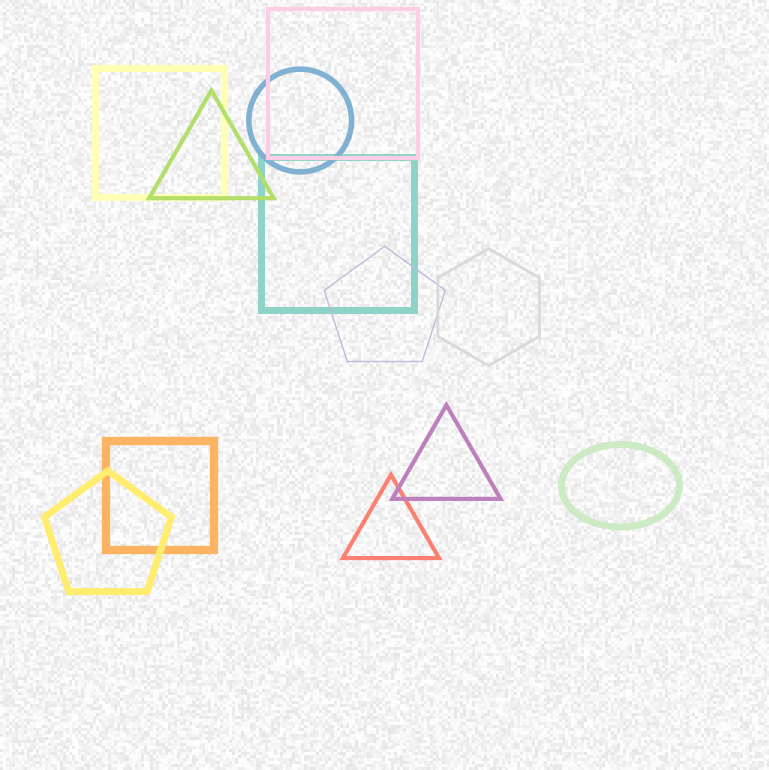[{"shape": "square", "thickness": 2.5, "radius": 0.5, "center": [0.438, 0.697]}, {"shape": "square", "thickness": 2.5, "radius": 0.42, "center": [0.208, 0.828]}, {"shape": "pentagon", "thickness": 0.5, "radius": 0.41, "center": [0.5, 0.597]}, {"shape": "triangle", "thickness": 1.5, "radius": 0.36, "center": [0.508, 0.311]}, {"shape": "circle", "thickness": 2, "radius": 0.33, "center": [0.39, 0.843]}, {"shape": "square", "thickness": 3, "radius": 0.35, "center": [0.208, 0.357]}, {"shape": "triangle", "thickness": 1.5, "radius": 0.47, "center": [0.275, 0.789]}, {"shape": "square", "thickness": 1.5, "radius": 0.48, "center": [0.445, 0.892]}, {"shape": "hexagon", "thickness": 1, "radius": 0.38, "center": [0.635, 0.601]}, {"shape": "triangle", "thickness": 1.5, "radius": 0.41, "center": [0.58, 0.393]}, {"shape": "oval", "thickness": 2.5, "radius": 0.38, "center": [0.806, 0.369]}, {"shape": "pentagon", "thickness": 2.5, "radius": 0.43, "center": [0.14, 0.302]}]